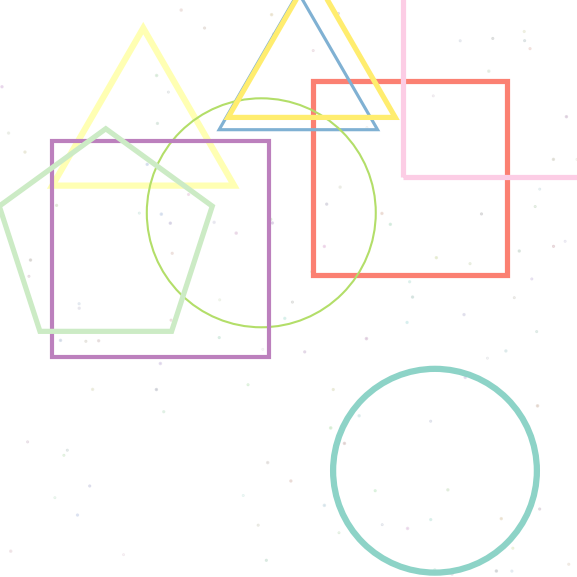[{"shape": "circle", "thickness": 3, "radius": 0.88, "center": [0.753, 0.184]}, {"shape": "triangle", "thickness": 3, "radius": 0.91, "center": [0.248, 0.769]}, {"shape": "square", "thickness": 2.5, "radius": 0.84, "center": [0.709, 0.691]}, {"shape": "triangle", "thickness": 1.5, "radius": 0.79, "center": [0.517, 0.854]}, {"shape": "circle", "thickness": 1, "radius": 0.99, "center": [0.452, 0.631]}, {"shape": "square", "thickness": 2.5, "radius": 0.92, "center": [0.883, 0.877]}, {"shape": "square", "thickness": 2, "radius": 0.94, "center": [0.278, 0.568]}, {"shape": "pentagon", "thickness": 2.5, "radius": 0.97, "center": [0.183, 0.582]}, {"shape": "triangle", "thickness": 2.5, "radius": 0.84, "center": [0.54, 0.879]}]